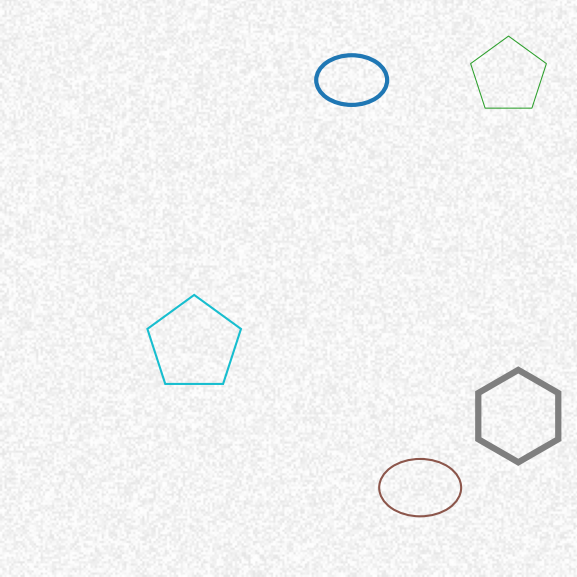[{"shape": "oval", "thickness": 2, "radius": 0.31, "center": [0.609, 0.86]}, {"shape": "pentagon", "thickness": 0.5, "radius": 0.34, "center": [0.881, 0.868]}, {"shape": "oval", "thickness": 1, "radius": 0.35, "center": [0.728, 0.155]}, {"shape": "hexagon", "thickness": 3, "radius": 0.4, "center": [0.897, 0.279]}, {"shape": "pentagon", "thickness": 1, "radius": 0.43, "center": [0.336, 0.403]}]